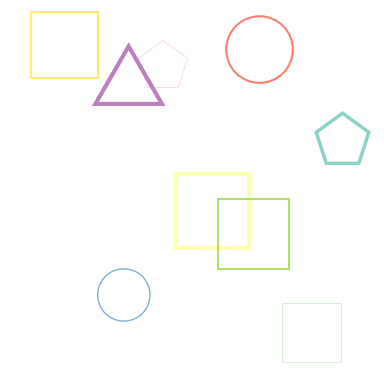[{"shape": "pentagon", "thickness": 2.5, "radius": 0.36, "center": [0.89, 0.634]}, {"shape": "square", "thickness": 3, "radius": 0.48, "center": [0.552, 0.452]}, {"shape": "circle", "thickness": 1.5, "radius": 0.43, "center": [0.674, 0.871]}, {"shape": "circle", "thickness": 1, "radius": 0.34, "center": [0.322, 0.234]}, {"shape": "square", "thickness": 1.5, "radius": 0.45, "center": [0.658, 0.391]}, {"shape": "pentagon", "thickness": 0.5, "radius": 0.34, "center": [0.423, 0.827]}, {"shape": "triangle", "thickness": 3, "radius": 0.5, "center": [0.334, 0.78]}, {"shape": "square", "thickness": 0.5, "radius": 0.38, "center": [0.81, 0.137]}, {"shape": "square", "thickness": 1.5, "radius": 0.43, "center": [0.167, 0.883]}]